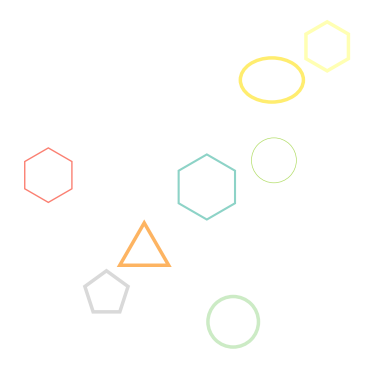[{"shape": "hexagon", "thickness": 1.5, "radius": 0.42, "center": [0.537, 0.514]}, {"shape": "hexagon", "thickness": 2.5, "radius": 0.32, "center": [0.85, 0.88]}, {"shape": "hexagon", "thickness": 1, "radius": 0.35, "center": [0.126, 0.545]}, {"shape": "triangle", "thickness": 2.5, "radius": 0.37, "center": [0.375, 0.348]}, {"shape": "circle", "thickness": 0.5, "radius": 0.29, "center": [0.711, 0.584]}, {"shape": "pentagon", "thickness": 2.5, "radius": 0.29, "center": [0.277, 0.238]}, {"shape": "circle", "thickness": 2.5, "radius": 0.33, "center": [0.606, 0.164]}, {"shape": "oval", "thickness": 2.5, "radius": 0.41, "center": [0.706, 0.792]}]